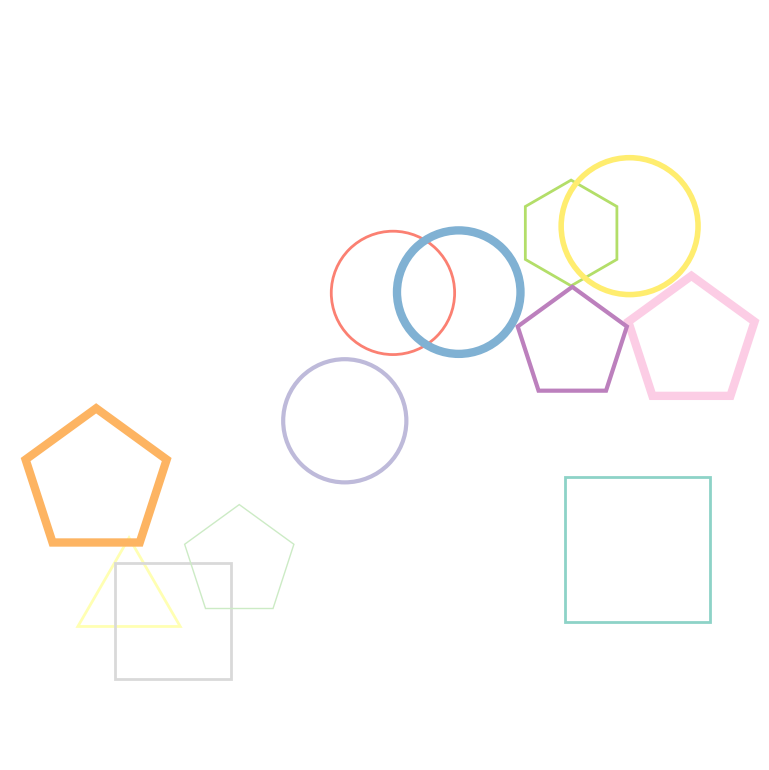[{"shape": "square", "thickness": 1, "radius": 0.47, "center": [0.828, 0.287]}, {"shape": "triangle", "thickness": 1, "radius": 0.38, "center": [0.168, 0.225]}, {"shape": "circle", "thickness": 1.5, "radius": 0.4, "center": [0.448, 0.454]}, {"shape": "circle", "thickness": 1, "radius": 0.4, "center": [0.51, 0.62]}, {"shape": "circle", "thickness": 3, "radius": 0.4, "center": [0.596, 0.621]}, {"shape": "pentagon", "thickness": 3, "radius": 0.48, "center": [0.125, 0.373]}, {"shape": "hexagon", "thickness": 1, "radius": 0.34, "center": [0.742, 0.697]}, {"shape": "pentagon", "thickness": 3, "radius": 0.43, "center": [0.898, 0.556]}, {"shape": "square", "thickness": 1, "radius": 0.38, "center": [0.224, 0.193]}, {"shape": "pentagon", "thickness": 1.5, "radius": 0.37, "center": [0.743, 0.553]}, {"shape": "pentagon", "thickness": 0.5, "radius": 0.37, "center": [0.311, 0.27]}, {"shape": "circle", "thickness": 2, "radius": 0.44, "center": [0.818, 0.706]}]